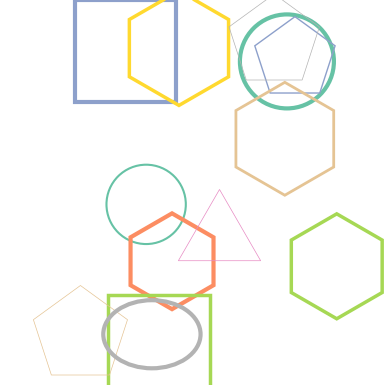[{"shape": "circle", "thickness": 3, "radius": 0.61, "center": [0.745, 0.84]}, {"shape": "circle", "thickness": 1.5, "radius": 0.52, "center": [0.38, 0.469]}, {"shape": "hexagon", "thickness": 3, "radius": 0.62, "center": [0.447, 0.321]}, {"shape": "pentagon", "thickness": 1, "radius": 0.55, "center": [0.766, 0.847]}, {"shape": "square", "thickness": 3, "radius": 0.66, "center": [0.326, 0.867]}, {"shape": "triangle", "thickness": 0.5, "radius": 0.62, "center": [0.57, 0.384]}, {"shape": "square", "thickness": 2.5, "radius": 0.66, "center": [0.414, 0.1]}, {"shape": "hexagon", "thickness": 2.5, "radius": 0.68, "center": [0.875, 0.308]}, {"shape": "hexagon", "thickness": 2.5, "radius": 0.74, "center": [0.465, 0.875]}, {"shape": "hexagon", "thickness": 2, "radius": 0.73, "center": [0.74, 0.64]}, {"shape": "pentagon", "thickness": 0.5, "radius": 0.64, "center": [0.209, 0.13]}, {"shape": "pentagon", "thickness": 0.5, "radius": 0.62, "center": [0.712, 0.892]}, {"shape": "oval", "thickness": 3, "radius": 0.63, "center": [0.395, 0.132]}]